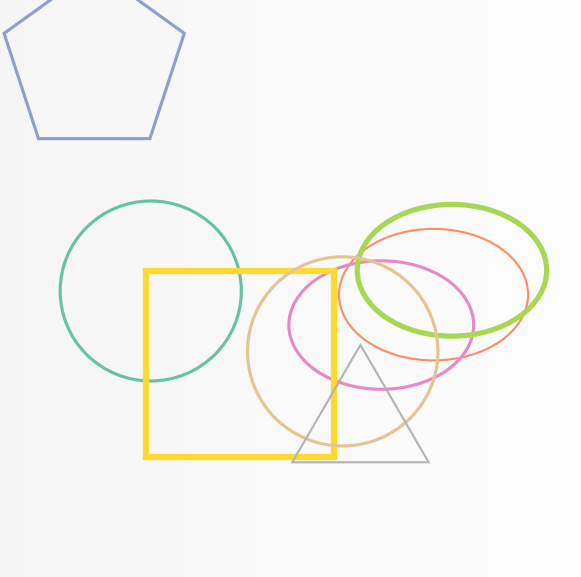[{"shape": "circle", "thickness": 1.5, "radius": 0.78, "center": [0.259, 0.495]}, {"shape": "oval", "thickness": 1, "radius": 0.81, "center": [0.746, 0.489]}, {"shape": "pentagon", "thickness": 1.5, "radius": 0.81, "center": [0.162, 0.891]}, {"shape": "oval", "thickness": 1.5, "radius": 0.79, "center": [0.656, 0.436]}, {"shape": "oval", "thickness": 2.5, "radius": 0.81, "center": [0.778, 0.531]}, {"shape": "square", "thickness": 3, "radius": 0.81, "center": [0.413, 0.369]}, {"shape": "circle", "thickness": 1.5, "radius": 0.82, "center": [0.59, 0.391]}, {"shape": "triangle", "thickness": 1, "radius": 0.68, "center": [0.62, 0.266]}]